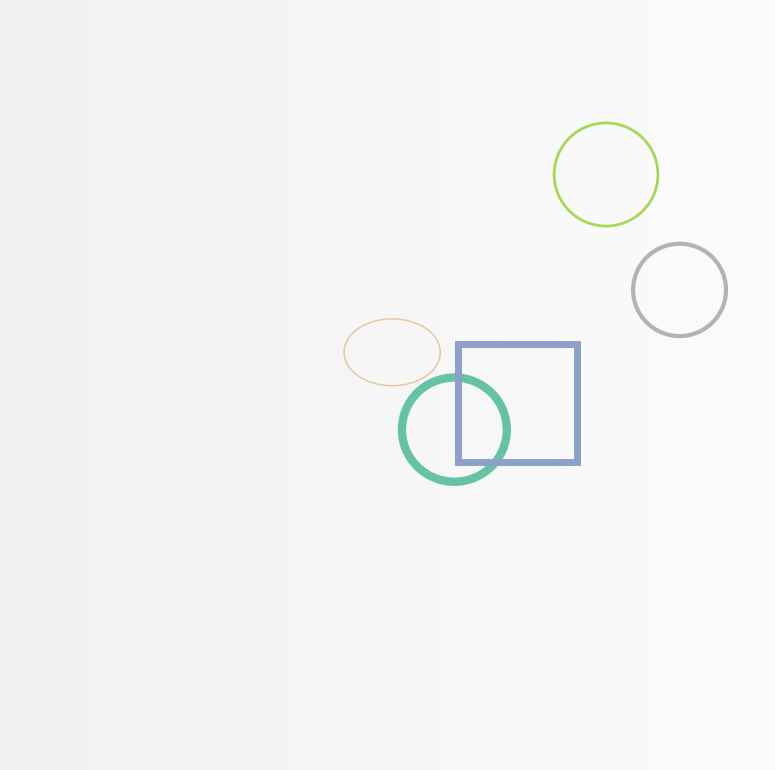[{"shape": "circle", "thickness": 3, "radius": 0.34, "center": [0.586, 0.442]}, {"shape": "square", "thickness": 2.5, "radius": 0.38, "center": [0.668, 0.477]}, {"shape": "circle", "thickness": 1, "radius": 0.33, "center": [0.782, 0.773]}, {"shape": "oval", "thickness": 0.5, "radius": 0.31, "center": [0.506, 0.543]}, {"shape": "circle", "thickness": 1.5, "radius": 0.3, "center": [0.877, 0.623]}]